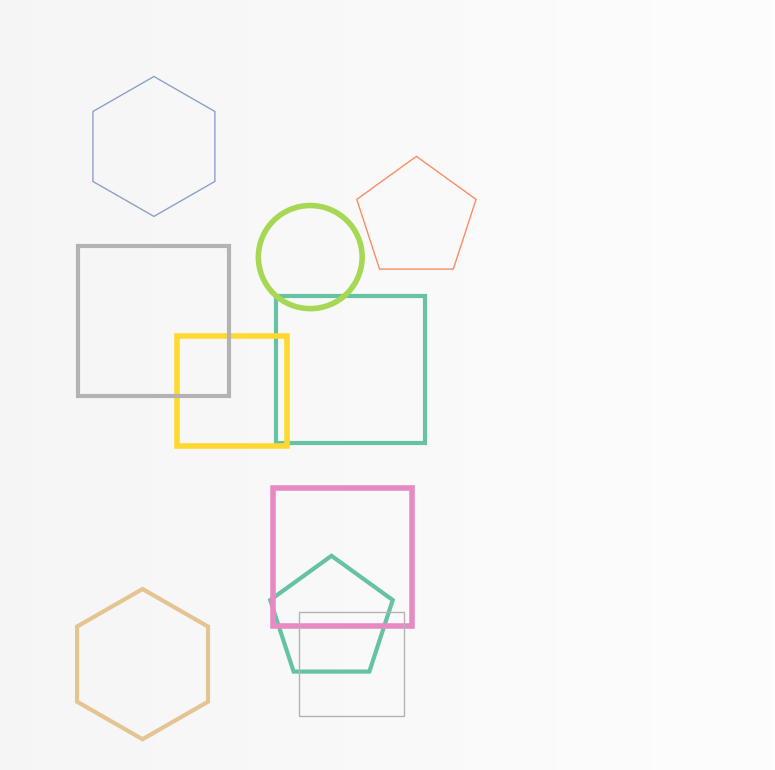[{"shape": "square", "thickness": 1.5, "radius": 0.48, "center": [0.452, 0.52]}, {"shape": "pentagon", "thickness": 1.5, "radius": 0.42, "center": [0.428, 0.195]}, {"shape": "pentagon", "thickness": 0.5, "radius": 0.4, "center": [0.537, 0.716]}, {"shape": "hexagon", "thickness": 0.5, "radius": 0.45, "center": [0.199, 0.81]}, {"shape": "square", "thickness": 2, "radius": 0.45, "center": [0.442, 0.276]}, {"shape": "circle", "thickness": 2, "radius": 0.33, "center": [0.4, 0.666]}, {"shape": "square", "thickness": 2, "radius": 0.36, "center": [0.299, 0.492]}, {"shape": "hexagon", "thickness": 1.5, "radius": 0.49, "center": [0.184, 0.138]}, {"shape": "square", "thickness": 0.5, "radius": 0.34, "center": [0.454, 0.137]}, {"shape": "square", "thickness": 1.5, "radius": 0.49, "center": [0.198, 0.583]}]